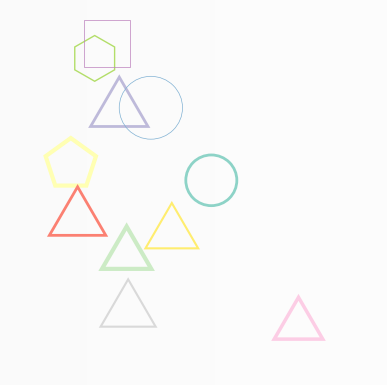[{"shape": "circle", "thickness": 2, "radius": 0.33, "center": [0.545, 0.532]}, {"shape": "pentagon", "thickness": 3, "radius": 0.34, "center": [0.183, 0.573]}, {"shape": "triangle", "thickness": 2, "radius": 0.43, "center": [0.308, 0.714]}, {"shape": "triangle", "thickness": 2, "radius": 0.42, "center": [0.2, 0.431]}, {"shape": "circle", "thickness": 0.5, "radius": 0.41, "center": [0.389, 0.72]}, {"shape": "hexagon", "thickness": 1, "radius": 0.3, "center": [0.244, 0.848]}, {"shape": "triangle", "thickness": 2.5, "radius": 0.36, "center": [0.77, 0.155]}, {"shape": "triangle", "thickness": 1.5, "radius": 0.41, "center": [0.331, 0.192]}, {"shape": "square", "thickness": 0.5, "radius": 0.3, "center": [0.277, 0.887]}, {"shape": "triangle", "thickness": 3, "radius": 0.37, "center": [0.327, 0.338]}, {"shape": "triangle", "thickness": 1.5, "radius": 0.39, "center": [0.443, 0.394]}]